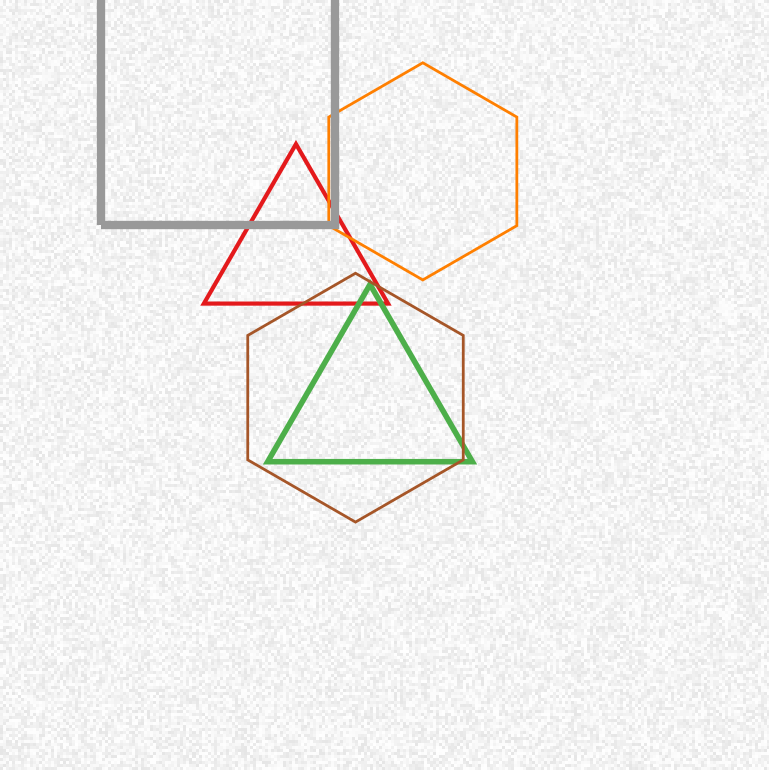[{"shape": "triangle", "thickness": 1.5, "radius": 0.69, "center": [0.384, 0.675]}, {"shape": "triangle", "thickness": 2, "radius": 0.77, "center": [0.481, 0.477]}, {"shape": "hexagon", "thickness": 1, "radius": 0.71, "center": [0.549, 0.777]}, {"shape": "hexagon", "thickness": 1, "radius": 0.81, "center": [0.462, 0.484]}, {"shape": "square", "thickness": 3, "radius": 0.76, "center": [0.283, 0.859]}]